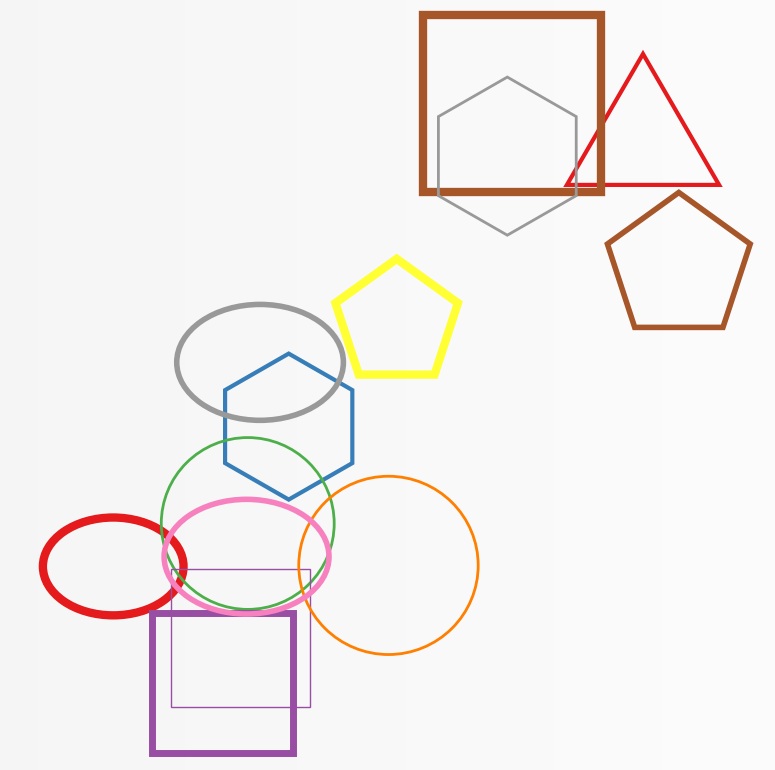[{"shape": "oval", "thickness": 3, "radius": 0.45, "center": [0.146, 0.264]}, {"shape": "triangle", "thickness": 1.5, "radius": 0.57, "center": [0.83, 0.817]}, {"shape": "hexagon", "thickness": 1.5, "radius": 0.47, "center": [0.373, 0.446]}, {"shape": "circle", "thickness": 1, "radius": 0.56, "center": [0.32, 0.32]}, {"shape": "square", "thickness": 2.5, "radius": 0.46, "center": [0.287, 0.113]}, {"shape": "square", "thickness": 0.5, "radius": 0.45, "center": [0.31, 0.171]}, {"shape": "circle", "thickness": 1, "radius": 0.58, "center": [0.501, 0.266]}, {"shape": "pentagon", "thickness": 3, "radius": 0.42, "center": [0.512, 0.581]}, {"shape": "square", "thickness": 3, "radius": 0.57, "center": [0.66, 0.866]}, {"shape": "pentagon", "thickness": 2, "radius": 0.48, "center": [0.876, 0.653]}, {"shape": "oval", "thickness": 2, "radius": 0.53, "center": [0.318, 0.277]}, {"shape": "hexagon", "thickness": 1, "radius": 0.51, "center": [0.655, 0.797]}, {"shape": "oval", "thickness": 2, "radius": 0.54, "center": [0.336, 0.529]}]